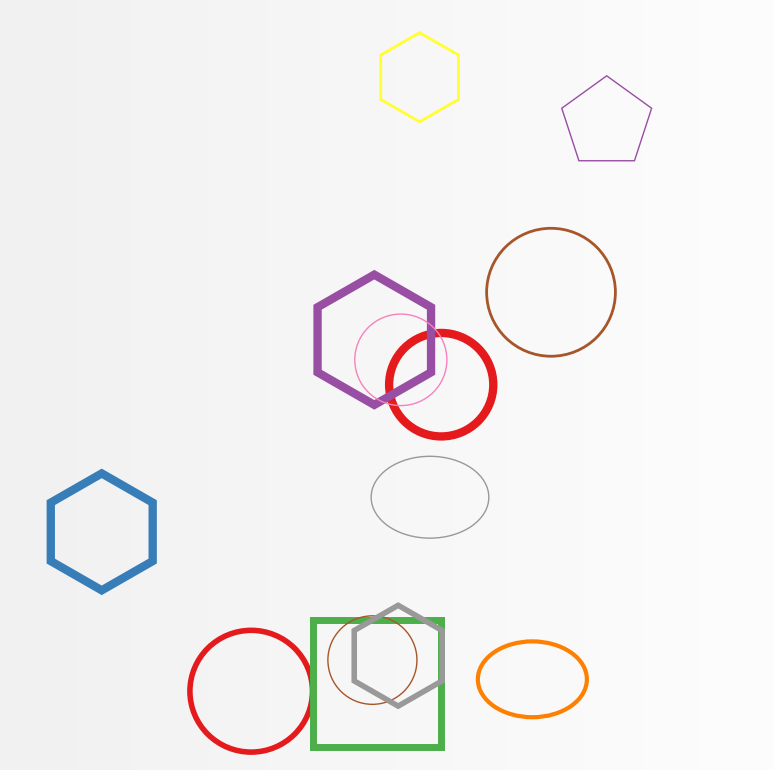[{"shape": "circle", "thickness": 2, "radius": 0.4, "center": [0.324, 0.102]}, {"shape": "circle", "thickness": 3, "radius": 0.34, "center": [0.569, 0.5]}, {"shape": "hexagon", "thickness": 3, "radius": 0.38, "center": [0.131, 0.309]}, {"shape": "square", "thickness": 2.5, "radius": 0.41, "center": [0.486, 0.112]}, {"shape": "hexagon", "thickness": 3, "radius": 0.42, "center": [0.483, 0.559]}, {"shape": "pentagon", "thickness": 0.5, "radius": 0.3, "center": [0.783, 0.841]}, {"shape": "oval", "thickness": 1.5, "radius": 0.35, "center": [0.687, 0.118]}, {"shape": "hexagon", "thickness": 1, "radius": 0.29, "center": [0.541, 0.9]}, {"shape": "circle", "thickness": 1, "radius": 0.42, "center": [0.711, 0.62]}, {"shape": "circle", "thickness": 0.5, "radius": 0.29, "center": [0.481, 0.143]}, {"shape": "circle", "thickness": 0.5, "radius": 0.3, "center": [0.517, 0.533]}, {"shape": "oval", "thickness": 0.5, "radius": 0.38, "center": [0.555, 0.354]}, {"shape": "hexagon", "thickness": 2, "radius": 0.33, "center": [0.514, 0.148]}]